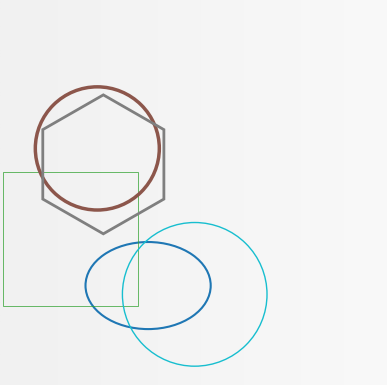[{"shape": "oval", "thickness": 1.5, "radius": 0.81, "center": [0.382, 0.258]}, {"shape": "square", "thickness": 0.5, "radius": 0.87, "center": [0.182, 0.38]}, {"shape": "circle", "thickness": 2.5, "radius": 0.8, "center": [0.251, 0.614]}, {"shape": "hexagon", "thickness": 2, "radius": 0.9, "center": [0.267, 0.573]}, {"shape": "circle", "thickness": 1, "radius": 0.93, "center": [0.502, 0.235]}]